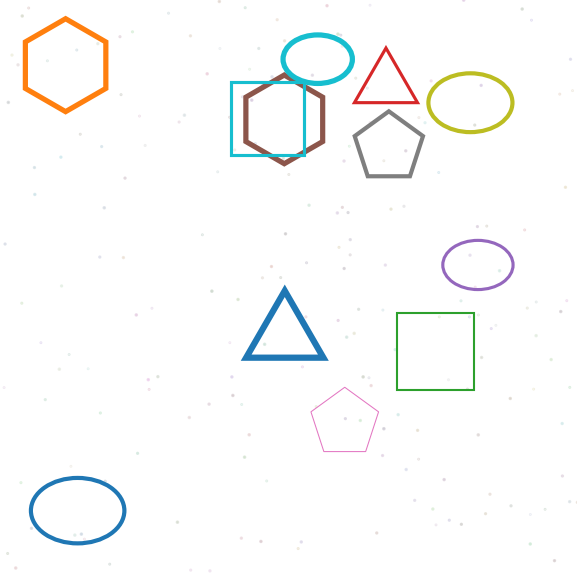[{"shape": "triangle", "thickness": 3, "radius": 0.39, "center": [0.493, 0.418]}, {"shape": "oval", "thickness": 2, "radius": 0.4, "center": [0.134, 0.115]}, {"shape": "hexagon", "thickness": 2.5, "radius": 0.4, "center": [0.114, 0.886]}, {"shape": "square", "thickness": 1, "radius": 0.33, "center": [0.753, 0.39]}, {"shape": "triangle", "thickness": 1.5, "radius": 0.32, "center": [0.668, 0.853]}, {"shape": "oval", "thickness": 1.5, "radius": 0.3, "center": [0.828, 0.54]}, {"shape": "hexagon", "thickness": 2.5, "radius": 0.38, "center": [0.492, 0.792]}, {"shape": "pentagon", "thickness": 0.5, "radius": 0.31, "center": [0.597, 0.267]}, {"shape": "pentagon", "thickness": 2, "radius": 0.31, "center": [0.673, 0.744]}, {"shape": "oval", "thickness": 2, "radius": 0.36, "center": [0.815, 0.821]}, {"shape": "square", "thickness": 1.5, "radius": 0.32, "center": [0.464, 0.795]}, {"shape": "oval", "thickness": 2.5, "radius": 0.3, "center": [0.55, 0.897]}]